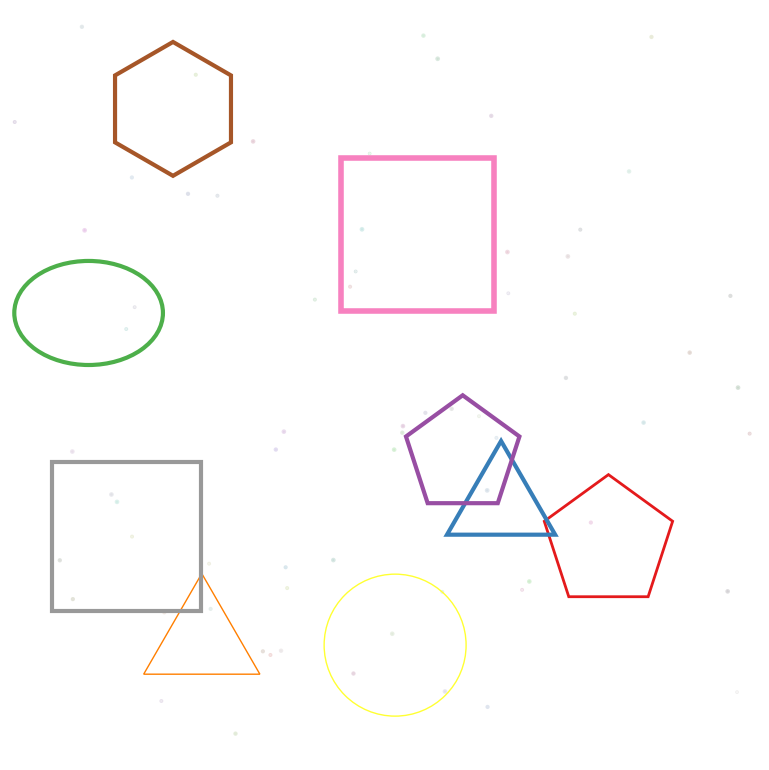[{"shape": "pentagon", "thickness": 1, "radius": 0.44, "center": [0.79, 0.296]}, {"shape": "triangle", "thickness": 1.5, "radius": 0.41, "center": [0.651, 0.346]}, {"shape": "oval", "thickness": 1.5, "radius": 0.48, "center": [0.115, 0.594]}, {"shape": "pentagon", "thickness": 1.5, "radius": 0.39, "center": [0.601, 0.409]}, {"shape": "triangle", "thickness": 0.5, "radius": 0.44, "center": [0.262, 0.168]}, {"shape": "circle", "thickness": 0.5, "radius": 0.46, "center": [0.513, 0.162]}, {"shape": "hexagon", "thickness": 1.5, "radius": 0.43, "center": [0.225, 0.859]}, {"shape": "square", "thickness": 2, "radius": 0.5, "center": [0.543, 0.696]}, {"shape": "square", "thickness": 1.5, "radius": 0.48, "center": [0.164, 0.303]}]